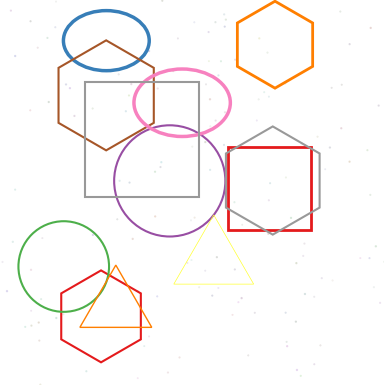[{"shape": "square", "thickness": 2, "radius": 0.54, "center": [0.699, 0.51]}, {"shape": "hexagon", "thickness": 1.5, "radius": 0.6, "center": [0.262, 0.178]}, {"shape": "oval", "thickness": 2.5, "radius": 0.56, "center": [0.276, 0.894]}, {"shape": "circle", "thickness": 1.5, "radius": 0.59, "center": [0.166, 0.308]}, {"shape": "circle", "thickness": 1.5, "radius": 0.72, "center": [0.441, 0.53]}, {"shape": "hexagon", "thickness": 2, "radius": 0.56, "center": [0.714, 0.884]}, {"shape": "triangle", "thickness": 1, "radius": 0.54, "center": [0.301, 0.204]}, {"shape": "triangle", "thickness": 0.5, "radius": 0.6, "center": [0.555, 0.322]}, {"shape": "hexagon", "thickness": 1.5, "radius": 0.71, "center": [0.276, 0.752]}, {"shape": "oval", "thickness": 2.5, "radius": 0.63, "center": [0.473, 0.733]}, {"shape": "square", "thickness": 1.5, "radius": 0.74, "center": [0.369, 0.637]}, {"shape": "hexagon", "thickness": 1.5, "radius": 0.7, "center": [0.708, 0.531]}]